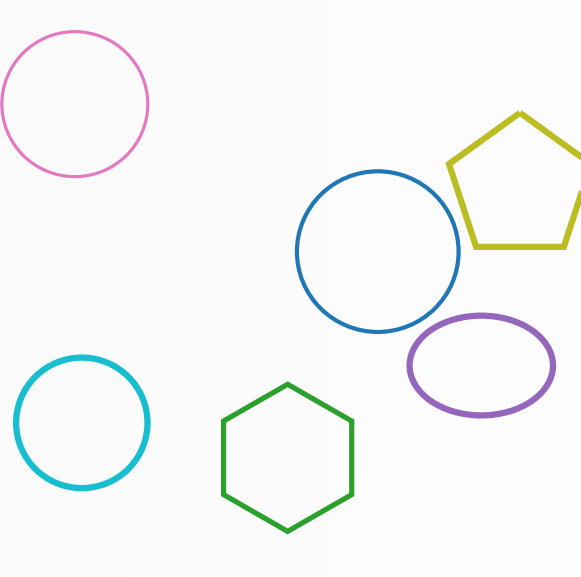[{"shape": "circle", "thickness": 2, "radius": 0.7, "center": [0.65, 0.563]}, {"shape": "hexagon", "thickness": 2.5, "radius": 0.64, "center": [0.495, 0.206]}, {"shape": "oval", "thickness": 3, "radius": 0.62, "center": [0.828, 0.366]}, {"shape": "circle", "thickness": 1.5, "radius": 0.63, "center": [0.129, 0.819]}, {"shape": "pentagon", "thickness": 3, "radius": 0.64, "center": [0.895, 0.675]}, {"shape": "circle", "thickness": 3, "radius": 0.57, "center": [0.141, 0.267]}]